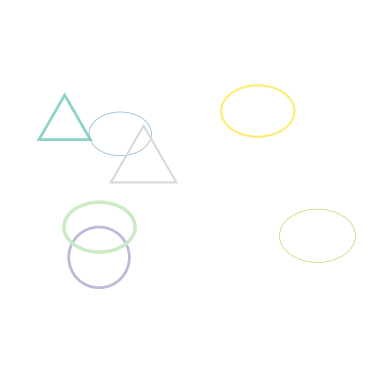[{"shape": "triangle", "thickness": 2, "radius": 0.39, "center": [0.168, 0.676]}, {"shape": "circle", "thickness": 2, "radius": 0.39, "center": [0.257, 0.331]}, {"shape": "oval", "thickness": 0.5, "radius": 0.41, "center": [0.312, 0.652]}, {"shape": "oval", "thickness": 0.5, "radius": 0.49, "center": [0.825, 0.387]}, {"shape": "triangle", "thickness": 1.5, "radius": 0.49, "center": [0.373, 0.575]}, {"shape": "oval", "thickness": 2.5, "radius": 0.46, "center": [0.258, 0.41]}, {"shape": "oval", "thickness": 1.5, "radius": 0.48, "center": [0.67, 0.712]}]